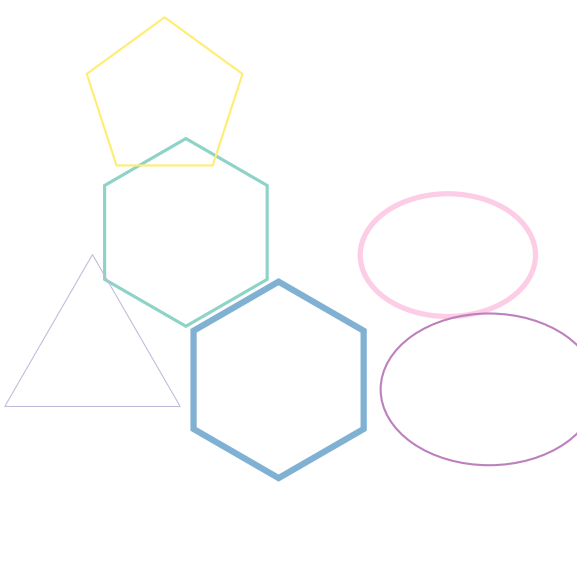[{"shape": "hexagon", "thickness": 1.5, "radius": 0.81, "center": [0.322, 0.597]}, {"shape": "triangle", "thickness": 0.5, "radius": 0.88, "center": [0.16, 0.383]}, {"shape": "hexagon", "thickness": 3, "radius": 0.85, "center": [0.482, 0.341]}, {"shape": "oval", "thickness": 2.5, "radius": 0.76, "center": [0.776, 0.557]}, {"shape": "oval", "thickness": 1, "radius": 0.94, "center": [0.847, 0.325]}, {"shape": "pentagon", "thickness": 1, "radius": 0.71, "center": [0.285, 0.827]}]